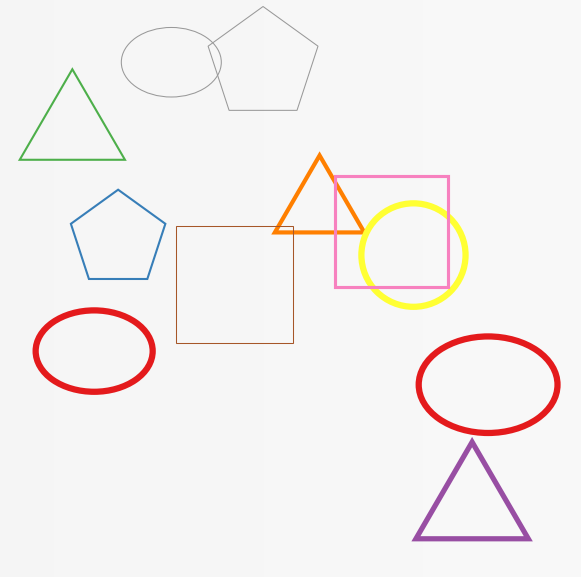[{"shape": "oval", "thickness": 3, "radius": 0.5, "center": [0.162, 0.391]}, {"shape": "oval", "thickness": 3, "radius": 0.6, "center": [0.84, 0.333]}, {"shape": "pentagon", "thickness": 1, "radius": 0.43, "center": [0.203, 0.585]}, {"shape": "triangle", "thickness": 1, "radius": 0.52, "center": [0.124, 0.775]}, {"shape": "triangle", "thickness": 2.5, "radius": 0.56, "center": [0.812, 0.122]}, {"shape": "triangle", "thickness": 2, "radius": 0.44, "center": [0.55, 0.641]}, {"shape": "circle", "thickness": 3, "radius": 0.45, "center": [0.711, 0.557]}, {"shape": "square", "thickness": 0.5, "radius": 0.51, "center": [0.403, 0.507]}, {"shape": "square", "thickness": 1.5, "radius": 0.48, "center": [0.673, 0.598]}, {"shape": "pentagon", "thickness": 0.5, "radius": 0.5, "center": [0.453, 0.888]}, {"shape": "oval", "thickness": 0.5, "radius": 0.43, "center": [0.295, 0.891]}]